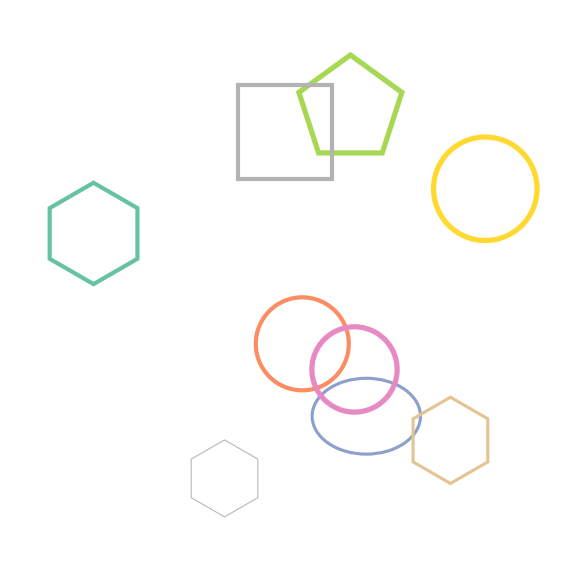[{"shape": "hexagon", "thickness": 2, "radius": 0.44, "center": [0.162, 0.595]}, {"shape": "circle", "thickness": 2, "radius": 0.4, "center": [0.523, 0.404]}, {"shape": "oval", "thickness": 1.5, "radius": 0.47, "center": [0.634, 0.278]}, {"shape": "circle", "thickness": 2.5, "radius": 0.37, "center": [0.614, 0.359]}, {"shape": "pentagon", "thickness": 2.5, "radius": 0.47, "center": [0.607, 0.81]}, {"shape": "circle", "thickness": 2.5, "radius": 0.45, "center": [0.84, 0.672]}, {"shape": "hexagon", "thickness": 1.5, "radius": 0.37, "center": [0.78, 0.237]}, {"shape": "square", "thickness": 2, "radius": 0.41, "center": [0.493, 0.771]}, {"shape": "hexagon", "thickness": 0.5, "radius": 0.33, "center": [0.389, 0.171]}]